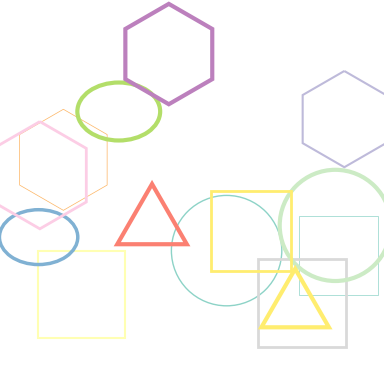[{"shape": "square", "thickness": 0.5, "radius": 0.51, "center": [0.878, 0.337]}, {"shape": "circle", "thickness": 1, "radius": 0.72, "center": [0.589, 0.349]}, {"shape": "square", "thickness": 1.5, "radius": 0.57, "center": [0.211, 0.236]}, {"shape": "hexagon", "thickness": 1.5, "radius": 0.62, "center": [0.894, 0.691]}, {"shape": "triangle", "thickness": 3, "radius": 0.52, "center": [0.395, 0.418]}, {"shape": "oval", "thickness": 2.5, "radius": 0.51, "center": [0.1, 0.384]}, {"shape": "hexagon", "thickness": 0.5, "radius": 0.66, "center": [0.165, 0.585]}, {"shape": "oval", "thickness": 3, "radius": 0.54, "center": [0.308, 0.71]}, {"shape": "hexagon", "thickness": 2, "radius": 0.7, "center": [0.103, 0.545]}, {"shape": "square", "thickness": 2, "radius": 0.58, "center": [0.785, 0.213]}, {"shape": "hexagon", "thickness": 3, "radius": 0.65, "center": [0.438, 0.86]}, {"shape": "circle", "thickness": 3, "radius": 0.72, "center": [0.871, 0.415]}, {"shape": "triangle", "thickness": 3, "radius": 0.51, "center": [0.767, 0.2]}, {"shape": "square", "thickness": 2, "radius": 0.52, "center": [0.651, 0.401]}]